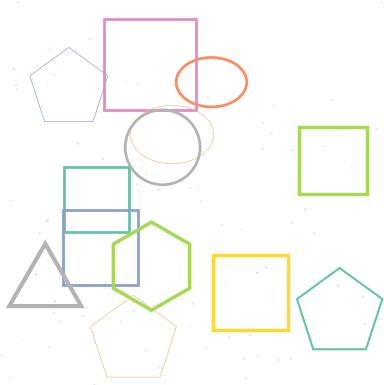[{"shape": "square", "thickness": 2, "radius": 0.42, "center": [0.251, 0.481]}, {"shape": "pentagon", "thickness": 1.5, "radius": 0.58, "center": [0.882, 0.187]}, {"shape": "oval", "thickness": 2, "radius": 0.46, "center": [0.549, 0.787]}, {"shape": "pentagon", "thickness": 0.5, "radius": 0.53, "center": [0.179, 0.77]}, {"shape": "square", "thickness": 2, "radius": 0.49, "center": [0.261, 0.358]}, {"shape": "square", "thickness": 2, "radius": 0.59, "center": [0.389, 0.833]}, {"shape": "hexagon", "thickness": 2.5, "radius": 0.57, "center": [0.393, 0.309]}, {"shape": "square", "thickness": 2.5, "radius": 0.44, "center": [0.864, 0.583]}, {"shape": "square", "thickness": 2.5, "radius": 0.49, "center": [0.65, 0.241]}, {"shape": "pentagon", "thickness": 0.5, "radius": 0.59, "center": [0.347, 0.115]}, {"shape": "oval", "thickness": 0.5, "radius": 0.54, "center": [0.447, 0.651]}, {"shape": "circle", "thickness": 2, "radius": 0.49, "center": [0.422, 0.617]}, {"shape": "triangle", "thickness": 3, "radius": 0.54, "center": [0.118, 0.259]}]